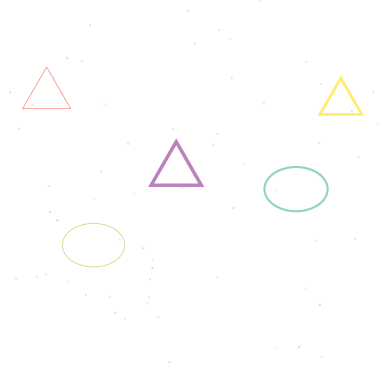[{"shape": "oval", "thickness": 1.5, "radius": 0.41, "center": [0.769, 0.509]}, {"shape": "triangle", "thickness": 0.5, "radius": 0.36, "center": [0.121, 0.754]}, {"shape": "oval", "thickness": 0.5, "radius": 0.4, "center": [0.243, 0.363]}, {"shape": "triangle", "thickness": 2.5, "radius": 0.38, "center": [0.458, 0.557]}, {"shape": "triangle", "thickness": 2, "radius": 0.31, "center": [0.885, 0.734]}]